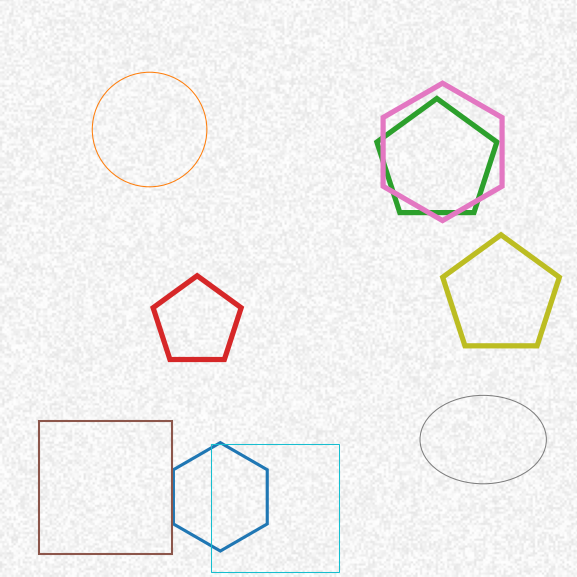[{"shape": "hexagon", "thickness": 1.5, "radius": 0.47, "center": [0.381, 0.139]}, {"shape": "circle", "thickness": 0.5, "radius": 0.5, "center": [0.259, 0.775]}, {"shape": "pentagon", "thickness": 2.5, "radius": 0.55, "center": [0.756, 0.719]}, {"shape": "pentagon", "thickness": 2.5, "radius": 0.4, "center": [0.341, 0.441]}, {"shape": "square", "thickness": 1, "radius": 0.58, "center": [0.182, 0.155]}, {"shape": "hexagon", "thickness": 2.5, "radius": 0.59, "center": [0.766, 0.736]}, {"shape": "oval", "thickness": 0.5, "radius": 0.55, "center": [0.837, 0.238]}, {"shape": "pentagon", "thickness": 2.5, "radius": 0.53, "center": [0.868, 0.486]}, {"shape": "square", "thickness": 0.5, "radius": 0.55, "center": [0.476, 0.119]}]